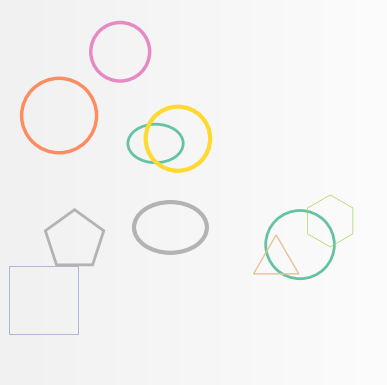[{"shape": "circle", "thickness": 2, "radius": 0.44, "center": [0.774, 0.365]}, {"shape": "oval", "thickness": 2, "radius": 0.36, "center": [0.401, 0.627]}, {"shape": "circle", "thickness": 2.5, "radius": 0.48, "center": [0.153, 0.7]}, {"shape": "square", "thickness": 0.5, "radius": 0.44, "center": [0.113, 0.221]}, {"shape": "circle", "thickness": 2.5, "radius": 0.38, "center": [0.31, 0.866]}, {"shape": "hexagon", "thickness": 0.5, "radius": 0.34, "center": [0.852, 0.426]}, {"shape": "circle", "thickness": 3, "radius": 0.42, "center": [0.459, 0.64]}, {"shape": "triangle", "thickness": 1, "radius": 0.34, "center": [0.713, 0.322]}, {"shape": "oval", "thickness": 3, "radius": 0.47, "center": [0.44, 0.409]}, {"shape": "pentagon", "thickness": 2, "radius": 0.4, "center": [0.192, 0.376]}]